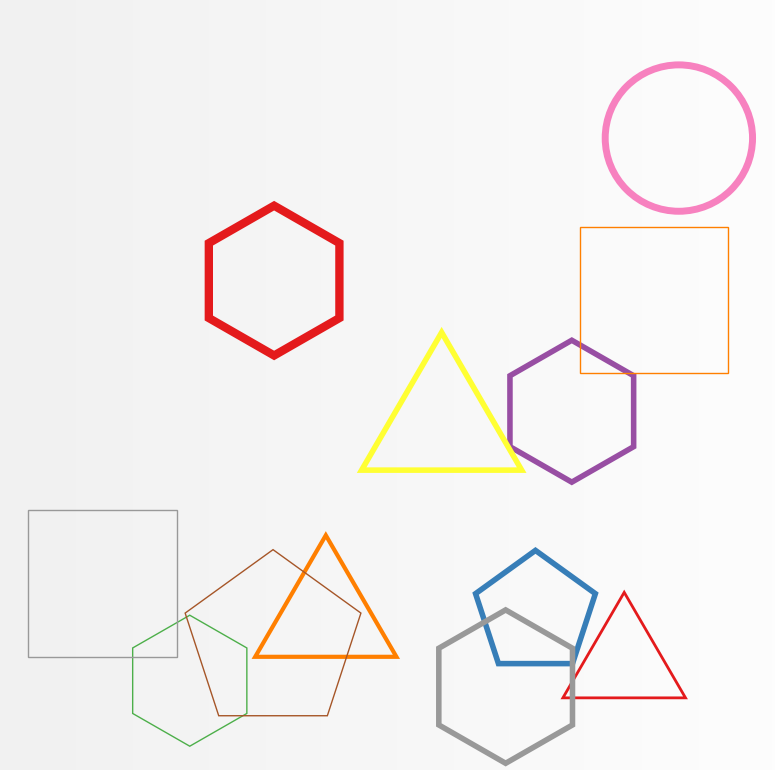[{"shape": "triangle", "thickness": 1, "radius": 0.46, "center": [0.805, 0.139]}, {"shape": "hexagon", "thickness": 3, "radius": 0.49, "center": [0.354, 0.636]}, {"shape": "pentagon", "thickness": 2, "radius": 0.41, "center": [0.691, 0.204]}, {"shape": "hexagon", "thickness": 0.5, "radius": 0.43, "center": [0.245, 0.116]}, {"shape": "hexagon", "thickness": 2, "radius": 0.46, "center": [0.738, 0.466]}, {"shape": "square", "thickness": 0.5, "radius": 0.48, "center": [0.844, 0.61]}, {"shape": "triangle", "thickness": 1.5, "radius": 0.53, "center": [0.42, 0.2]}, {"shape": "triangle", "thickness": 2, "radius": 0.6, "center": [0.57, 0.449]}, {"shape": "pentagon", "thickness": 0.5, "radius": 0.6, "center": [0.352, 0.167]}, {"shape": "circle", "thickness": 2.5, "radius": 0.48, "center": [0.876, 0.821]}, {"shape": "hexagon", "thickness": 2, "radius": 0.5, "center": [0.652, 0.108]}, {"shape": "square", "thickness": 0.5, "radius": 0.48, "center": [0.133, 0.242]}]